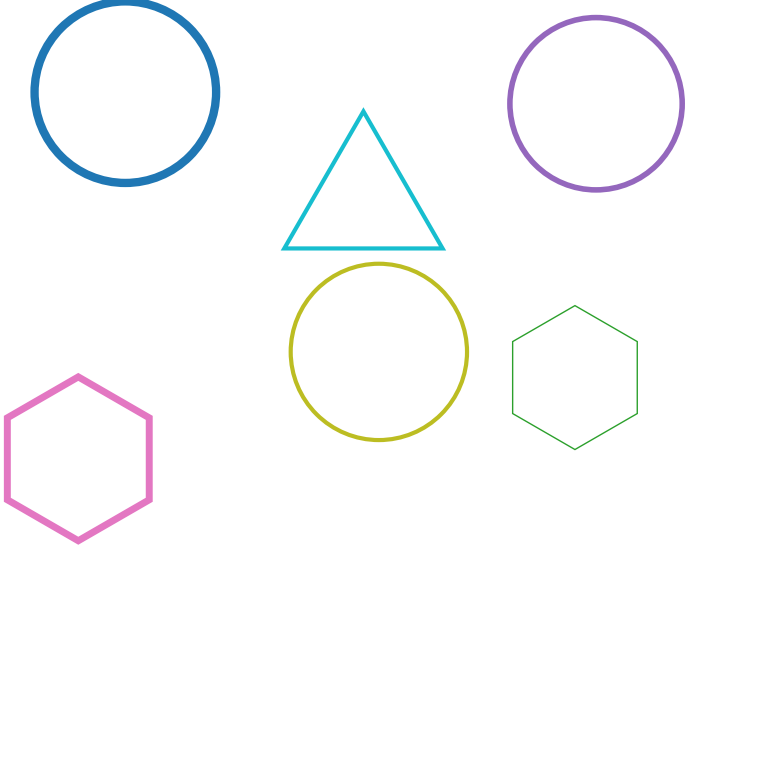[{"shape": "circle", "thickness": 3, "radius": 0.59, "center": [0.163, 0.88]}, {"shape": "hexagon", "thickness": 0.5, "radius": 0.47, "center": [0.747, 0.51]}, {"shape": "circle", "thickness": 2, "radius": 0.56, "center": [0.774, 0.865]}, {"shape": "hexagon", "thickness": 2.5, "radius": 0.53, "center": [0.102, 0.404]}, {"shape": "circle", "thickness": 1.5, "radius": 0.57, "center": [0.492, 0.543]}, {"shape": "triangle", "thickness": 1.5, "radius": 0.59, "center": [0.472, 0.737]}]